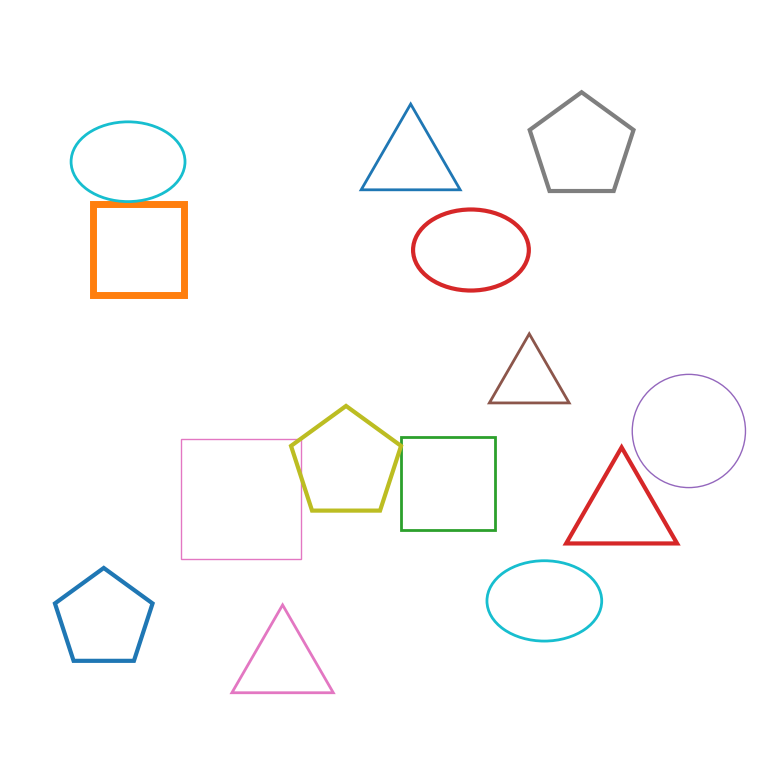[{"shape": "triangle", "thickness": 1, "radius": 0.37, "center": [0.533, 0.791]}, {"shape": "pentagon", "thickness": 1.5, "radius": 0.33, "center": [0.135, 0.196]}, {"shape": "square", "thickness": 2.5, "radius": 0.3, "center": [0.18, 0.676]}, {"shape": "square", "thickness": 1, "radius": 0.3, "center": [0.582, 0.372]}, {"shape": "triangle", "thickness": 1.5, "radius": 0.42, "center": [0.807, 0.336]}, {"shape": "oval", "thickness": 1.5, "radius": 0.38, "center": [0.612, 0.675]}, {"shape": "circle", "thickness": 0.5, "radius": 0.37, "center": [0.895, 0.44]}, {"shape": "triangle", "thickness": 1, "radius": 0.3, "center": [0.687, 0.507]}, {"shape": "square", "thickness": 0.5, "radius": 0.39, "center": [0.313, 0.352]}, {"shape": "triangle", "thickness": 1, "radius": 0.38, "center": [0.367, 0.138]}, {"shape": "pentagon", "thickness": 1.5, "radius": 0.35, "center": [0.755, 0.809]}, {"shape": "pentagon", "thickness": 1.5, "radius": 0.38, "center": [0.449, 0.398]}, {"shape": "oval", "thickness": 1, "radius": 0.37, "center": [0.707, 0.22]}, {"shape": "oval", "thickness": 1, "radius": 0.37, "center": [0.166, 0.79]}]